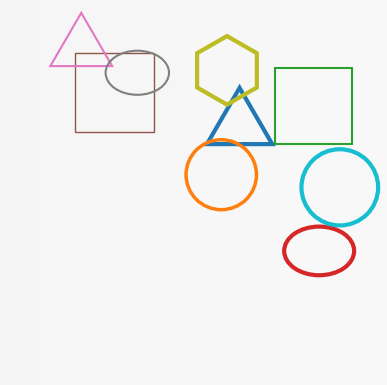[{"shape": "triangle", "thickness": 3, "radius": 0.49, "center": [0.618, 0.674]}, {"shape": "circle", "thickness": 2.5, "radius": 0.45, "center": [0.571, 0.546]}, {"shape": "square", "thickness": 1.5, "radius": 0.49, "center": [0.809, 0.725]}, {"shape": "oval", "thickness": 3, "radius": 0.45, "center": [0.824, 0.348]}, {"shape": "square", "thickness": 1, "radius": 0.51, "center": [0.295, 0.759]}, {"shape": "triangle", "thickness": 1.5, "radius": 0.46, "center": [0.21, 0.874]}, {"shape": "oval", "thickness": 1.5, "radius": 0.41, "center": [0.354, 0.811]}, {"shape": "hexagon", "thickness": 3, "radius": 0.45, "center": [0.586, 0.817]}, {"shape": "circle", "thickness": 3, "radius": 0.49, "center": [0.877, 0.513]}]